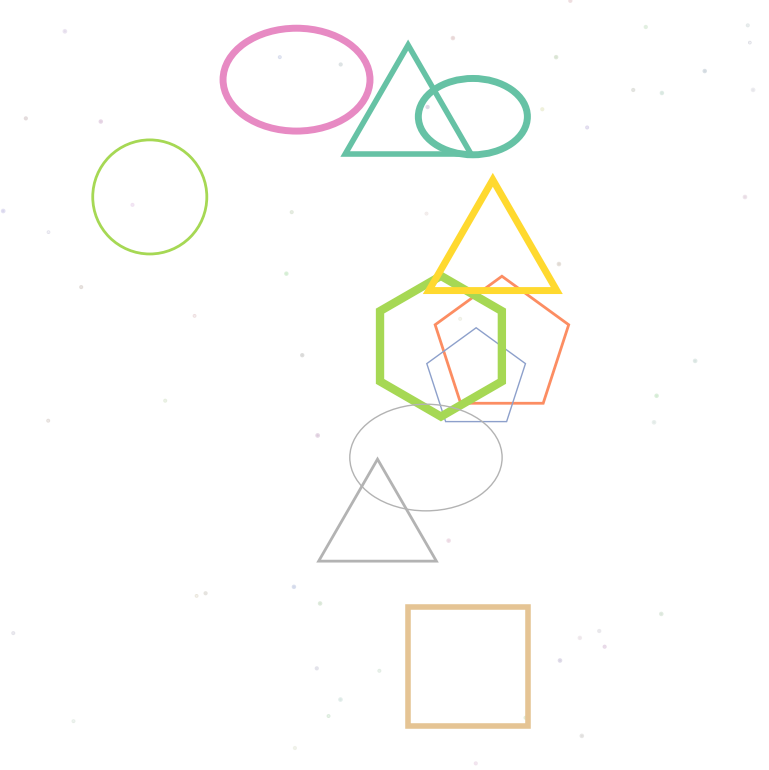[{"shape": "oval", "thickness": 2.5, "radius": 0.35, "center": [0.614, 0.849]}, {"shape": "triangle", "thickness": 2, "radius": 0.47, "center": [0.53, 0.847]}, {"shape": "pentagon", "thickness": 1, "radius": 0.46, "center": [0.652, 0.55]}, {"shape": "pentagon", "thickness": 0.5, "radius": 0.34, "center": [0.618, 0.507]}, {"shape": "oval", "thickness": 2.5, "radius": 0.48, "center": [0.385, 0.897]}, {"shape": "hexagon", "thickness": 3, "radius": 0.46, "center": [0.573, 0.55]}, {"shape": "circle", "thickness": 1, "radius": 0.37, "center": [0.195, 0.744]}, {"shape": "triangle", "thickness": 2.5, "radius": 0.48, "center": [0.64, 0.671]}, {"shape": "square", "thickness": 2, "radius": 0.39, "center": [0.608, 0.134]}, {"shape": "oval", "thickness": 0.5, "radius": 0.49, "center": [0.553, 0.406]}, {"shape": "triangle", "thickness": 1, "radius": 0.44, "center": [0.49, 0.315]}]